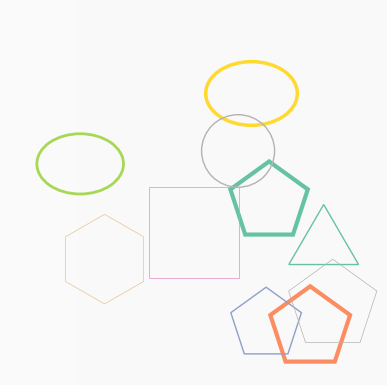[{"shape": "triangle", "thickness": 1, "radius": 0.52, "center": [0.835, 0.365]}, {"shape": "pentagon", "thickness": 3, "radius": 0.52, "center": [0.694, 0.476]}, {"shape": "pentagon", "thickness": 3, "radius": 0.54, "center": [0.801, 0.148]}, {"shape": "pentagon", "thickness": 1, "radius": 0.48, "center": [0.687, 0.158]}, {"shape": "square", "thickness": 0.5, "radius": 0.59, "center": [0.501, 0.396]}, {"shape": "oval", "thickness": 2, "radius": 0.56, "center": [0.207, 0.574]}, {"shape": "oval", "thickness": 2.5, "radius": 0.59, "center": [0.649, 0.757]}, {"shape": "hexagon", "thickness": 0.5, "radius": 0.58, "center": [0.27, 0.327]}, {"shape": "pentagon", "thickness": 0.5, "radius": 0.6, "center": [0.859, 0.207]}, {"shape": "circle", "thickness": 1, "radius": 0.47, "center": [0.614, 0.608]}]